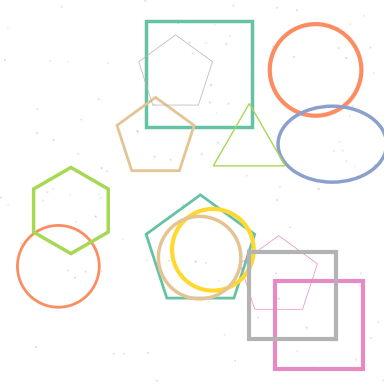[{"shape": "pentagon", "thickness": 2, "radius": 0.74, "center": [0.52, 0.346]}, {"shape": "square", "thickness": 2.5, "radius": 0.69, "center": [0.517, 0.809]}, {"shape": "circle", "thickness": 2, "radius": 0.53, "center": [0.152, 0.308]}, {"shape": "circle", "thickness": 3, "radius": 0.59, "center": [0.82, 0.818]}, {"shape": "oval", "thickness": 2.5, "radius": 0.7, "center": [0.863, 0.626]}, {"shape": "pentagon", "thickness": 0.5, "radius": 0.53, "center": [0.724, 0.282]}, {"shape": "square", "thickness": 3, "radius": 0.57, "center": [0.828, 0.156]}, {"shape": "triangle", "thickness": 1, "radius": 0.54, "center": [0.648, 0.623]}, {"shape": "hexagon", "thickness": 2.5, "radius": 0.56, "center": [0.184, 0.453]}, {"shape": "circle", "thickness": 3, "radius": 0.53, "center": [0.553, 0.351]}, {"shape": "circle", "thickness": 2.5, "radius": 0.54, "center": [0.519, 0.331]}, {"shape": "pentagon", "thickness": 2, "radius": 0.53, "center": [0.404, 0.642]}, {"shape": "square", "thickness": 3, "radius": 0.56, "center": [0.76, 0.232]}, {"shape": "pentagon", "thickness": 0.5, "radius": 0.5, "center": [0.456, 0.809]}]